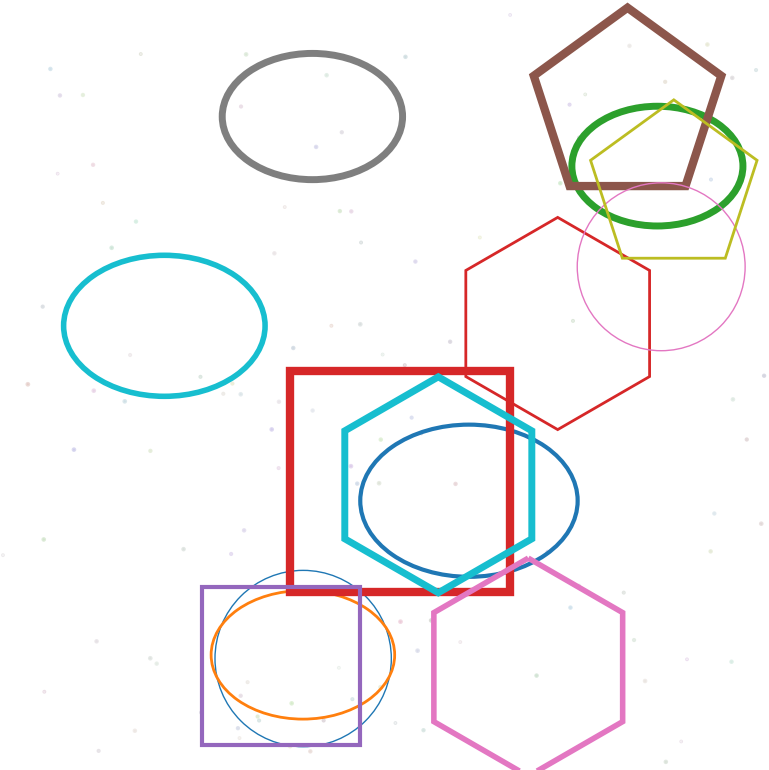[{"shape": "circle", "thickness": 0.5, "radius": 0.57, "center": [0.394, 0.145]}, {"shape": "oval", "thickness": 1.5, "radius": 0.71, "center": [0.609, 0.35]}, {"shape": "oval", "thickness": 1, "radius": 0.6, "center": [0.393, 0.15]}, {"shape": "oval", "thickness": 2.5, "radius": 0.56, "center": [0.854, 0.784]}, {"shape": "square", "thickness": 3, "radius": 0.72, "center": [0.52, 0.375]}, {"shape": "hexagon", "thickness": 1, "radius": 0.69, "center": [0.724, 0.58]}, {"shape": "square", "thickness": 1.5, "radius": 0.51, "center": [0.365, 0.135]}, {"shape": "pentagon", "thickness": 3, "radius": 0.64, "center": [0.815, 0.862]}, {"shape": "hexagon", "thickness": 2, "radius": 0.71, "center": [0.686, 0.134]}, {"shape": "circle", "thickness": 0.5, "radius": 0.55, "center": [0.859, 0.654]}, {"shape": "oval", "thickness": 2.5, "radius": 0.59, "center": [0.406, 0.849]}, {"shape": "pentagon", "thickness": 1, "radius": 0.57, "center": [0.875, 0.757]}, {"shape": "oval", "thickness": 2, "radius": 0.65, "center": [0.213, 0.577]}, {"shape": "hexagon", "thickness": 2.5, "radius": 0.7, "center": [0.569, 0.37]}]